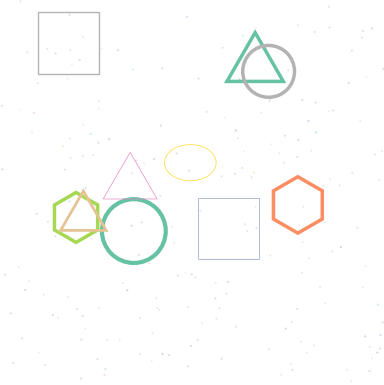[{"shape": "triangle", "thickness": 2.5, "radius": 0.42, "center": [0.663, 0.831]}, {"shape": "circle", "thickness": 3, "radius": 0.41, "center": [0.348, 0.4]}, {"shape": "hexagon", "thickness": 2.5, "radius": 0.37, "center": [0.774, 0.468]}, {"shape": "square", "thickness": 0.5, "radius": 0.4, "center": [0.593, 0.407]}, {"shape": "triangle", "thickness": 0.5, "radius": 0.4, "center": [0.338, 0.524]}, {"shape": "hexagon", "thickness": 2.5, "radius": 0.32, "center": [0.198, 0.435]}, {"shape": "oval", "thickness": 0.5, "radius": 0.34, "center": [0.494, 0.577]}, {"shape": "triangle", "thickness": 2, "radius": 0.34, "center": [0.217, 0.436]}, {"shape": "circle", "thickness": 2.5, "radius": 0.34, "center": [0.698, 0.815]}, {"shape": "square", "thickness": 1, "radius": 0.4, "center": [0.178, 0.888]}]